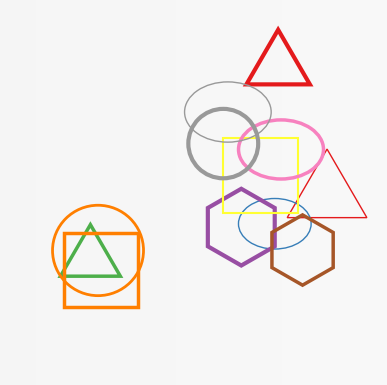[{"shape": "triangle", "thickness": 1, "radius": 0.59, "center": [0.844, 0.494]}, {"shape": "triangle", "thickness": 3, "radius": 0.47, "center": [0.718, 0.828]}, {"shape": "oval", "thickness": 1, "radius": 0.47, "center": [0.709, 0.419]}, {"shape": "triangle", "thickness": 2.5, "radius": 0.45, "center": [0.233, 0.327]}, {"shape": "hexagon", "thickness": 3, "radius": 0.5, "center": [0.623, 0.41]}, {"shape": "circle", "thickness": 2, "radius": 0.59, "center": [0.253, 0.349]}, {"shape": "square", "thickness": 2.5, "radius": 0.48, "center": [0.261, 0.299]}, {"shape": "square", "thickness": 1.5, "radius": 0.49, "center": [0.673, 0.544]}, {"shape": "hexagon", "thickness": 2.5, "radius": 0.46, "center": [0.781, 0.351]}, {"shape": "oval", "thickness": 2.5, "radius": 0.55, "center": [0.725, 0.612]}, {"shape": "circle", "thickness": 3, "radius": 0.45, "center": [0.576, 0.627]}, {"shape": "oval", "thickness": 1, "radius": 0.56, "center": [0.588, 0.709]}]